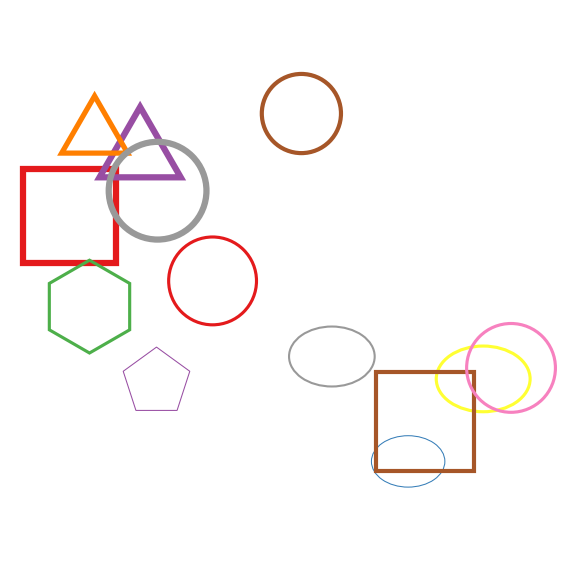[{"shape": "circle", "thickness": 1.5, "radius": 0.38, "center": [0.368, 0.513]}, {"shape": "square", "thickness": 3, "radius": 0.4, "center": [0.121, 0.625]}, {"shape": "oval", "thickness": 0.5, "radius": 0.32, "center": [0.707, 0.2]}, {"shape": "hexagon", "thickness": 1.5, "radius": 0.4, "center": [0.155, 0.468]}, {"shape": "triangle", "thickness": 3, "radius": 0.41, "center": [0.243, 0.733]}, {"shape": "pentagon", "thickness": 0.5, "radius": 0.3, "center": [0.271, 0.337]}, {"shape": "triangle", "thickness": 2.5, "radius": 0.33, "center": [0.164, 0.767]}, {"shape": "oval", "thickness": 1.5, "radius": 0.41, "center": [0.837, 0.343]}, {"shape": "circle", "thickness": 2, "radius": 0.34, "center": [0.522, 0.803]}, {"shape": "square", "thickness": 2, "radius": 0.43, "center": [0.736, 0.27]}, {"shape": "circle", "thickness": 1.5, "radius": 0.38, "center": [0.885, 0.362]}, {"shape": "oval", "thickness": 1, "radius": 0.37, "center": [0.575, 0.382]}, {"shape": "circle", "thickness": 3, "radius": 0.42, "center": [0.273, 0.669]}]